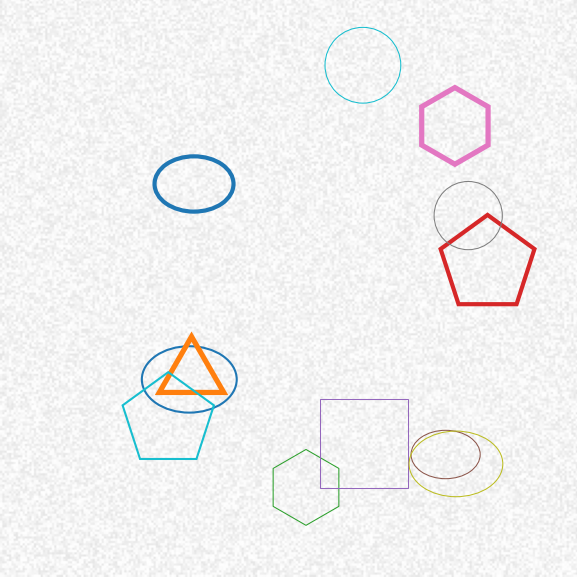[{"shape": "oval", "thickness": 1, "radius": 0.41, "center": [0.328, 0.342]}, {"shape": "oval", "thickness": 2, "radius": 0.34, "center": [0.336, 0.681]}, {"shape": "triangle", "thickness": 2.5, "radius": 0.32, "center": [0.332, 0.352]}, {"shape": "hexagon", "thickness": 0.5, "radius": 0.33, "center": [0.53, 0.155]}, {"shape": "pentagon", "thickness": 2, "radius": 0.43, "center": [0.844, 0.542]}, {"shape": "square", "thickness": 0.5, "radius": 0.38, "center": [0.63, 0.232]}, {"shape": "oval", "thickness": 0.5, "radius": 0.3, "center": [0.772, 0.212]}, {"shape": "hexagon", "thickness": 2.5, "radius": 0.33, "center": [0.788, 0.781]}, {"shape": "circle", "thickness": 0.5, "radius": 0.3, "center": [0.811, 0.626]}, {"shape": "oval", "thickness": 0.5, "radius": 0.41, "center": [0.79, 0.196]}, {"shape": "pentagon", "thickness": 1, "radius": 0.42, "center": [0.291, 0.272]}, {"shape": "circle", "thickness": 0.5, "radius": 0.33, "center": [0.628, 0.886]}]